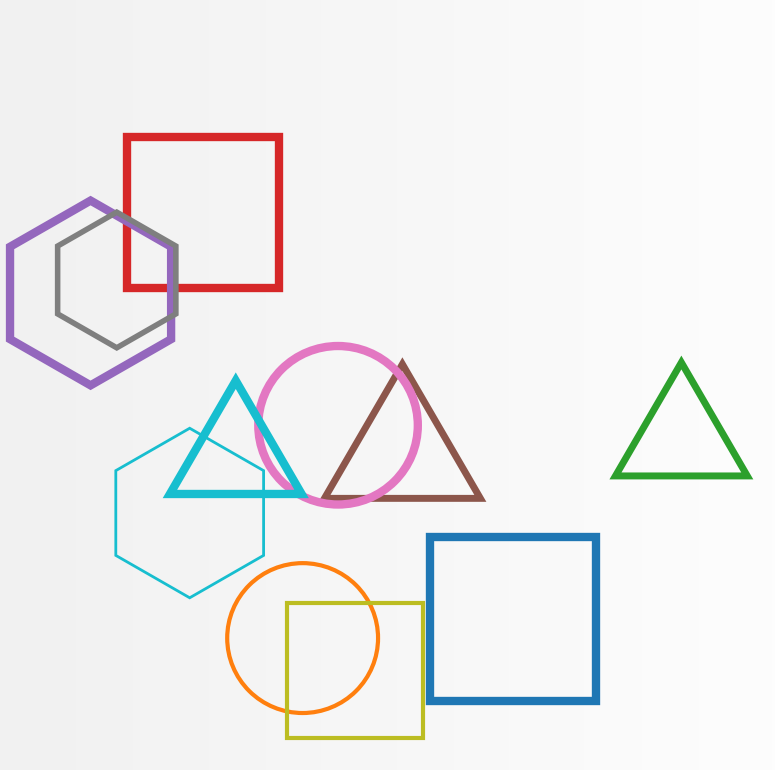[{"shape": "square", "thickness": 3, "radius": 0.53, "center": [0.662, 0.196]}, {"shape": "circle", "thickness": 1.5, "radius": 0.49, "center": [0.39, 0.171]}, {"shape": "triangle", "thickness": 2.5, "radius": 0.49, "center": [0.879, 0.431]}, {"shape": "square", "thickness": 3, "radius": 0.49, "center": [0.262, 0.724]}, {"shape": "hexagon", "thickness": 3, "radius": 0.6, "center": [0.117, 0.62]}, {"shape": "triangle", "thickness": 2.5, "radius": 0.58, "center": [0.519, 0.411]}, {"shape": "circle", "thickness": 3, "radius": 0.51, "center": [0.436, 0.448]}, {"shape": "hexagon", "thickness": 2, "radius": 0.44, "center": [0.151, 0.636]}, {"shape": "square", "thickness": 1.5, "radius": 0.44, "center": [0.459, 0.13]}, {"shape": "triangle", "thickness": 3, "radius": 0.49, "center": [0.304, 0.408]}, {"shape": "hexagon", "thickness": 1, "radius": 0.55, "center": [0.245, 0.334]}]